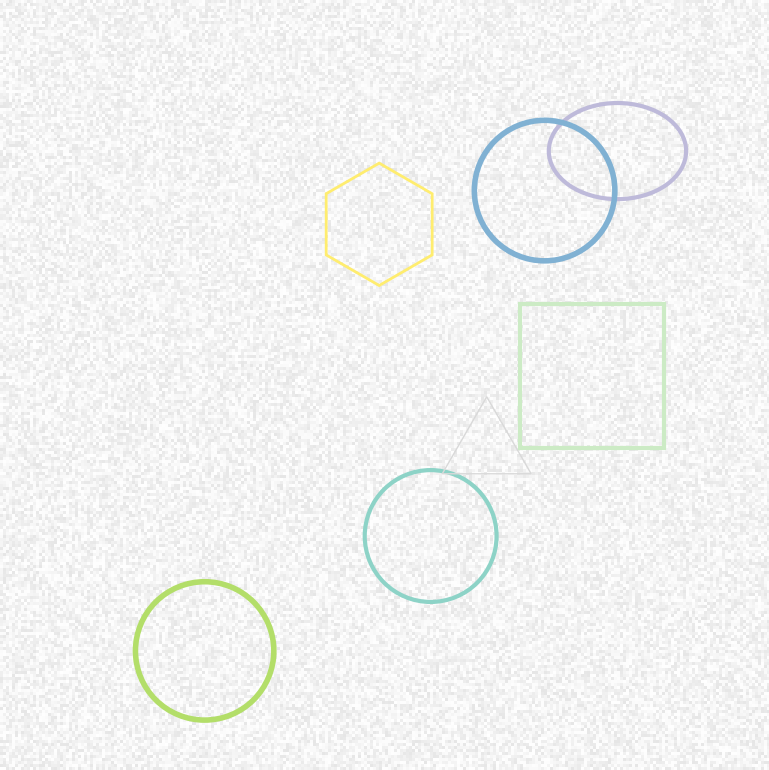[{"shape": "circle", "thickness": 1.5, "radius": 0.43, "center": [0.559, 0.304]}, {"shape": "oval", "thickness": 1.5, "radius": 0.45, "center": [0.802, 0.804]}, {"shape": "circle", "thickness": 2, "radius": 0.46, "center": [0.707, 0.753]}, {"shape": "circle", "thickness": 2, "radius": 0.45, "center": [0.266, 0.155]}, {"shape": "triangle", "thickness": 0.5, "radius": 0.33, "center": [0.632, 0.418]}, {"shape": "square", "thickness": 1.5, "radius": 0.47, "center": [0.769, 0.511]}, {"shape": "hexagon", "thickness": 1, "radius": 0.4, "center": [0.492, 0.709]}]